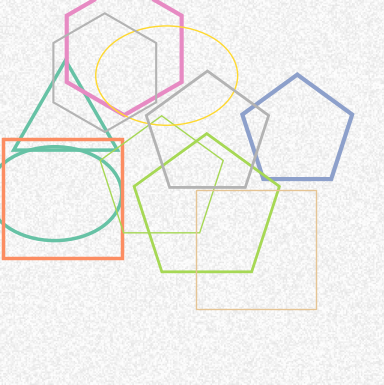[{"shape": "oval", "thickness": 2.5, "radius": 0.87, "center": [0.142, 0.497]}, {"shape": "triangle", "thickness": 2.5, "radius": 0.78, "center": [0.17, 0.688]}, {"shape": "square", "thickness": 2.5, "radius": 0.77, "center": [0.163, 0.484]}, {"shape": "pentagon", "thickness": 3, "radius": 0.75, "center": [0.772, 0.656]}, {"shape": "hexagon", "thickness": 3, "radius": 0.86, "center": [0.323, 0.873]}, {"shape": "pentagon", "thickness": 1, "radius": 0.84, "center": [0.42, 0.531]}, {"shape": "pentagon", "thickness": 2, "radius": 0.99, "center": [0.537, 0.455]}, {"shape": "oval", "thickness": 1, "radius": 0.92, "center": [0.433, 0.804]}, {"shape": "square", "thickness": 1, "radius": 0.78, "center": [0.665, 0.352]}, {"shape": "hexagon", "thickness": 1.5, "radius": 0.77, "center": [0.272, 0.811]}, {"shape": "pentagon", "thickness": 2, "radius": 0.84, "center": [0.539, 0.648]}]